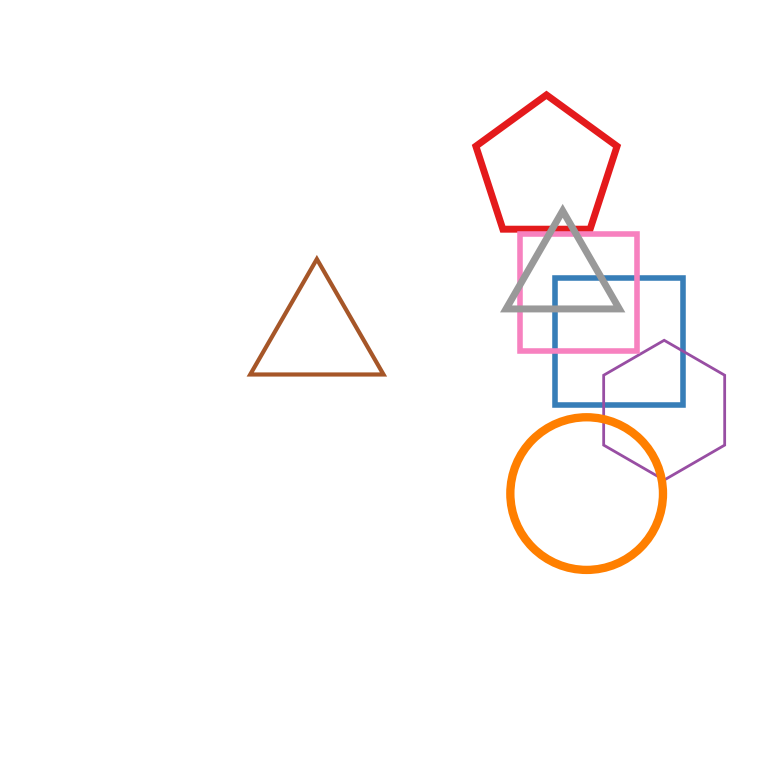[{"shape": "pentagon", "thickness": 2.5, "radius": 0.48, "center": [0.71, 0.78]}, {"shape": "square", "thickness": 2, "radius": 0.41, "center": [0.804, 0.556]}, {"shape": "hexagon", "thickness": 1, "radius": 0.45, "center": [0.863, 0.467]}, {"shape": "circle", "thickness": 3, "radius": 0.5, "center": [0.762, 0.359]}, {"shape": "triangle", "thickness": 1.5, "radius": 0.5, "center": [0.412, 0.564]}, {"shape": "square", "thickness": 2, "radius": 0.38, "center": [0.751, 0.62]}, {"shape": "triangle", "thickness": 2.5, "radius": 0.42, "center": [0.731, 0.641]}]